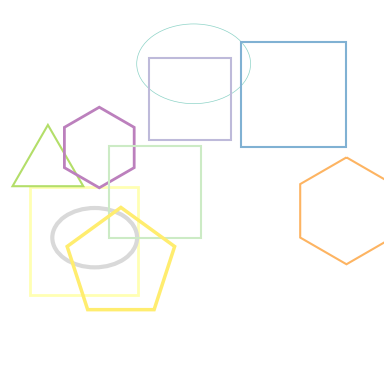[{"shape": "oval", "thickness": 0.5, "radius": 0.74, "center": [0.503, 0.834]}, {"shape": "square", "thickness": 2, "radius": 0.7, "center": [0.217, 0.374]}, {"shape": "square", "thickness": 1.5, "radius": 0.53, "center": [0.494, 0.743]}, {"shape": "square", "thickness": 1.5, "radius": 0.68, "center": [0.761, 0.754]}, {"shape": "hexagon", "thickness": 1.5, "radius": 0.69, "center": [0.9, 0.452]}, {"shape": "triangle", "thickness": 1.5, "radius": 0.53, "center": [0.124, 0.569]}, {"shape": "oval", "thickness": 3, "radius": 0.55, "center": [0.246, 0.383]}, {"shape": "hexagon", "thickness": 2, "radius": 0.52, "center": [0.258, 0.617]}, {"shape": "square", "thickness": 1.5, "radius": 0.6, "center": [0.403, 0.502]}, {"shape": "pentagon", "thickness": 2.5, "radius": 0.73, "center": [0.314, 0.314]}]